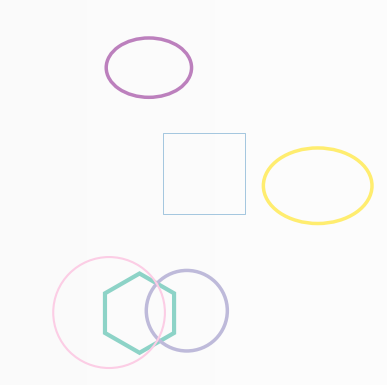[{"shape": "hexagon", "thickness": 3, "radius": 0.51, "center": [0.36, 0.187]}, {"shape": "circle", "thickness": 2.5, "radius": 0.52, "center": [0.482, 0.193]}, {"shape": "square", "thickness": 0.5, "radius": 0.53, "center": [0.527, 0.549]}, {"shape": "circle", "thickness": 1.5, "radius": 0.72, "center": [0.281, 0.188]}, {"shape": "oval", "thickness": 2.5, "radius": 0.55, "center": [0.384, 0.824]}, {"shape": "oval", "thickness": 2.5, "radius": 0.7, "center": [0.82, 0.518]}]